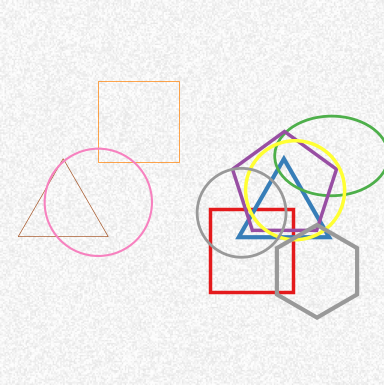[{"shape": "square", "thickness": 2.5, "radius": 0.54, "center": [0.653, 0.35]}, {"shape": "triangle", "thickness": 3, "radius": 0.68, "center": [0.737, 0.452]}, {"shape": "oval", "thickness": 2, "radius": 0.74, "center": [0.861, 0.595]}, {"shape": "pentagon", "thickness": 2.5, "radius": 0.71, "center": [0.739, 0.516]}, {"shape": "square", "thickness": 0.5, "radius": 0.52, "center": [0.36, 0.685]}, {"shape": "circle", "thickness": 2.5, "radius": 0.64, "center": [0.767, 0.506]}, {"shape": "triangle", "thickness": 0.5, "radius": 0.67, "center": [0.164, 0.453]}, {"shape": "circle", "thickness": 1.5, "radius": 0.7, "center": [0.255, 0.474]}, {"shape": "hexagon", "thickness": 3, "radius": 0.6, "center": [0.823, 0.295]}, {"shape": "circle", "thickness": 2, "radius": 0.58, "center": [0.627, 0.447]}]